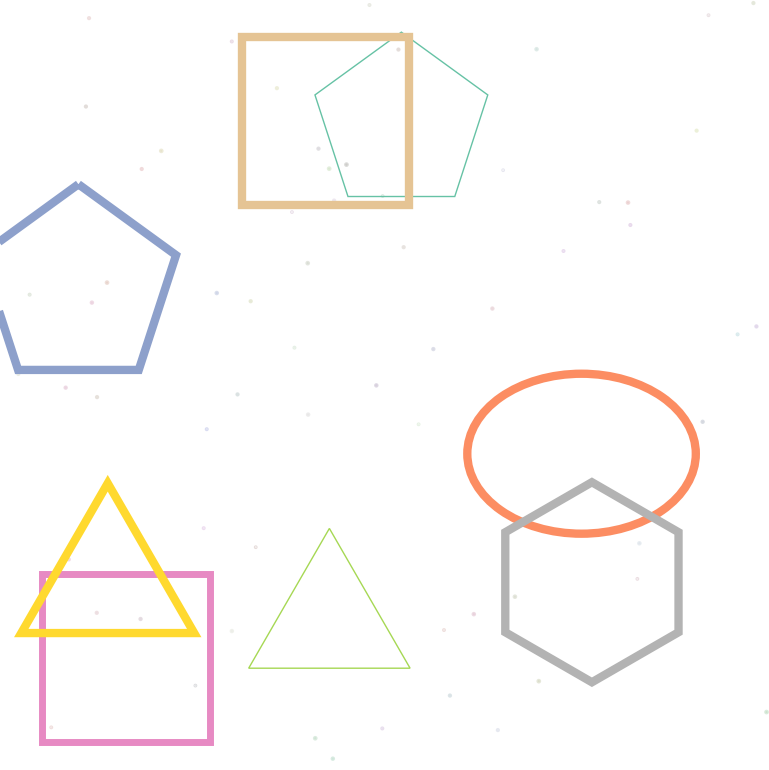[{"shape": "pentagon", "thickness": 0.5, "radius": 0.59, "center": [0.521, 0.84]}, {"shape": "oval", "thickness": 3, "radius": 0.74, "center": [0.755, 0.411]}, {"shape": "pentagon", "thickness": 3, "radius": 0.67, "center": [0.102, 0.627]}, {"shape": "square", "thickness": 2.5, "radius": 0.54, "center": [0.164, 0.146]}, {"shape": "triangle", "thickness": 0.5, "radius": 0.61, "center": [0.428, 0.193]}, {"shape": "triangle", "thickness": 3, "radius": 0.65, "center": [0.14, 0.243]}, {"shape": "square", "thickness": 3, "radius": 0.54, "center": [0.423, 0.843]}, {"shape": "hexagon", "thickness": 3, "radius": 0.65, "center": [0.769, 0.244]}]